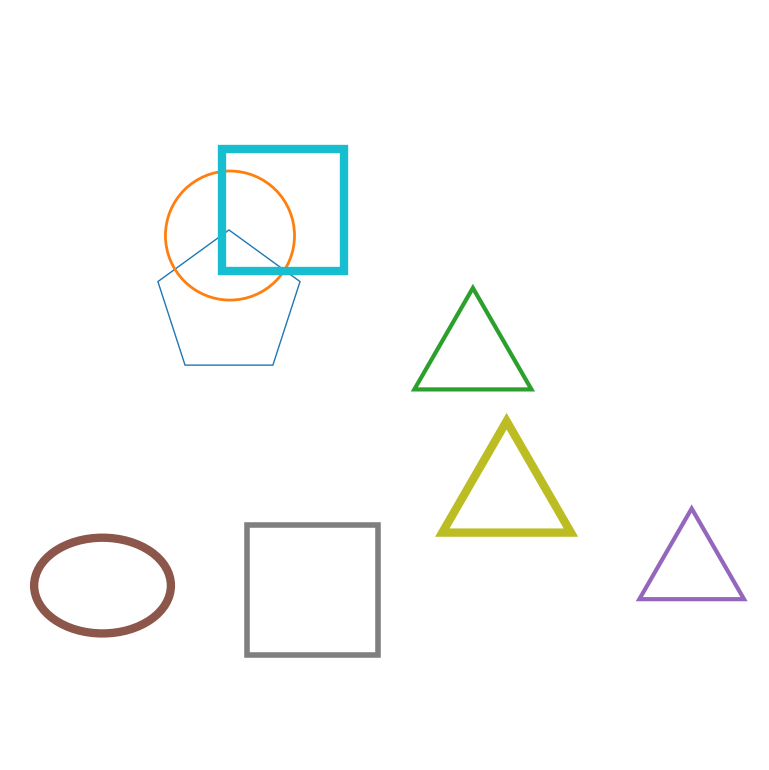[{"shape": "pentagon", "thickness": 0.5, "radius": 0.49, "center": [0.297, 0.604]}, {"shape": "circle", "thickness": 1, "radius": 0.42, "center": [0.299, 0.694]}, {"shape": "triangle", "thickness": 1.5, "radius": 0.44, "center": [0.614, 0.538]}, {"shape": "triangle", "thickness": 1.5, "radius": 0.39, "center": [0.898, 0.261]}, {"shape": "oval", "thickness": 3, "radius": 0.44, "center": [0.133, 0.24]}, {"shape": "square", "thickness": 2, "radius": 0.43, "center": [0.405, 0.234]}, {"shape": "triangle", "thickness": 3, "radius": 0.48, "center": [0.658, 0.357]}, {"shape": "square", "thickness": 3, "radius": 0.4, "center": [0.368, 0.727]}]